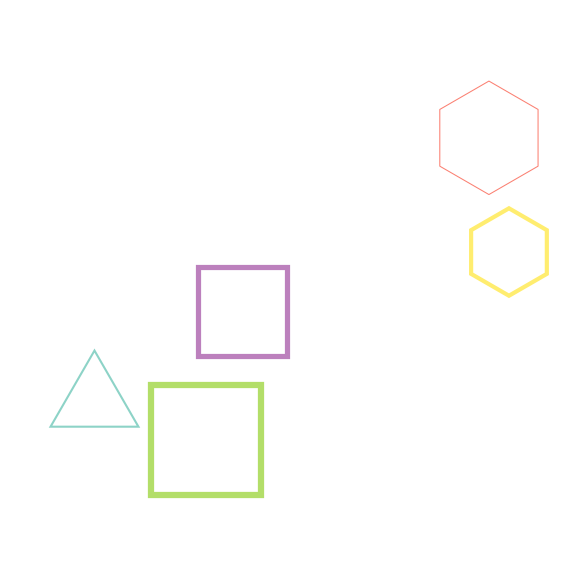[{"shape": "triangle", "thickness": 1, "radius": 0.44, "center": [0.164, 0.304]}, {"shape": "hexagon", "thickness": 0.5, "radius": 0.49, "center": [0.847, 0.761]}, {"shape": "square", "thickness": 3, "radius": 0.47, "center": [0.357, 0.237]}, {"shape": "square", "thickness": 2.5, "radius": 0.39, "center": [0.42, 0.459]}, {"shape": "hexagon", "thickness": 2, "radius": 0.38, "center": [0.881, 0.563]}]